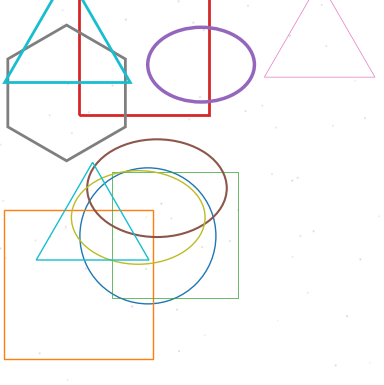[{"shape": "circle", "thickness": 1, "radius": 0.88, "center": [0.384, 0.387]}, {"shape": "square", "thickness": 1, "radius": 0.97, "center": [0.204, 0.261]}, {"shape": "square", "thickness": 0.5, "radius": 0.82, "center": [0.454, 0.39]}, {"shape": "square", "thickness": 2, "radius": 0.84, "center": [0.375, 0.87]}, {"shape": "oval", "thickness": 2.5, "radius": 0.69, "center": [0.522, 0.832]}, {"shape": "oval", "thickness": 1.5, "radius": 0.91, "center": [0.408, 0.511]}, {"shape": "triangle", "thickness": 0.5, "radius": 0.83, "center": [0.83, 0.883]}, {"shape": "hexagon", "thickness": 2, "radius": 0.88, "center": [0.173, 0.759]}, {"shape": "oval", "thickness": 1, "radius": 0.87, "center": [0.359, 0.435]}, {"shape": "triangle", "thickness": 1, "radius": 0.85, "center": [0.241, 0.409]}, {"shape": "triangle", "thickness": 2, "radius": 0.94, "center": [0.175, 0.88]}]